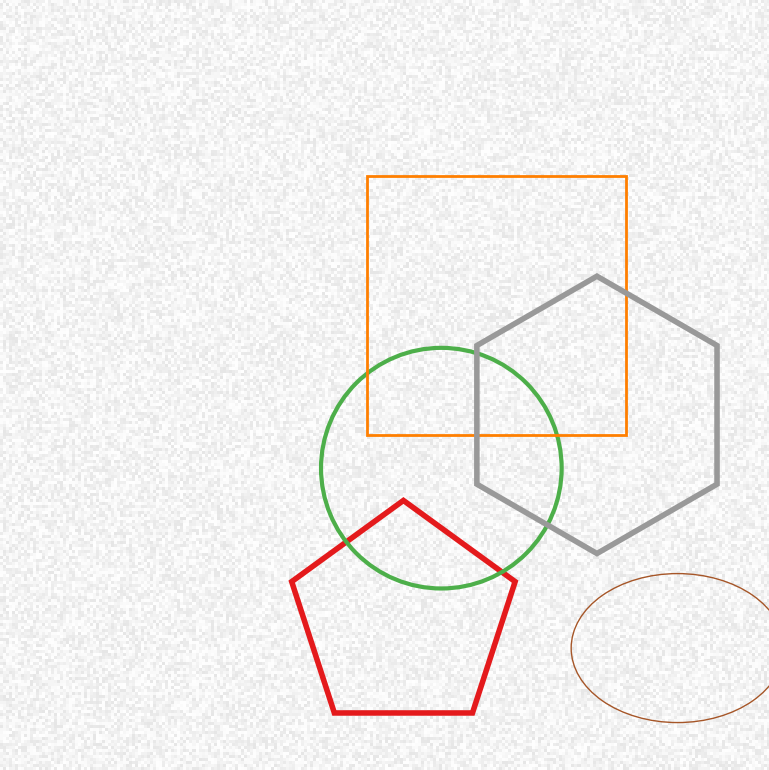[{"shape": "pentagon", "thickness": 2, "radius": 0.76, "center": [0.524, 0.197]}, {"shape": "circle", "thickness": 1.5, "radius": 0.78, "center": [0.573, 0.392]}, {"shape": "square", "thickness": 1, "radius": 0.84, "center": [0.645, 0.603]}, {"shape": "oval", "thickness": 0.5, "radius": 0.69, "center": [0.88, 0.158]}, {"shape": "hexagon", "thickness": 2, "radius": 0.9, "center": [0.775, 0.461]}]